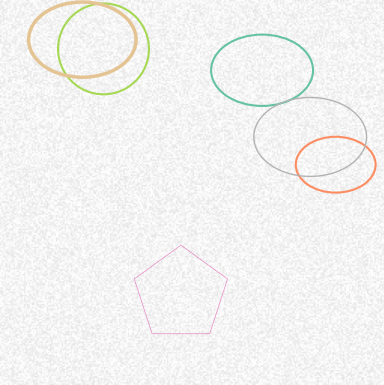[{"shape": "oval", "thickness": 1.5, "radius": 0.66, "center": [0.681, 0.817]}, {"shape": "oval", "thickness": 1.5, "radius": 0.52, "center": [0.872, 0.572]}, {"shape": "pentagon", "thickness": 0.5, "radius": 0.64, "center": [0.47, 0.236]}, {"shape": "circle", "thickness": 1.5, "radius": 0.59, "center": [0.269, 0.873]}, {"shape": "oval", "thickness": 2.5, "radius": 0.7, "center": [0.214, 0.897]}, {"shape": "oval", "thickness": 1, "radius": 0.73, "center": [0.806, 0.644]}]